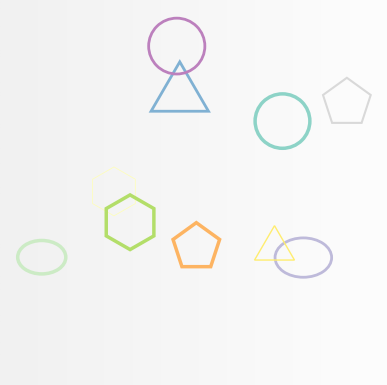[{"shape": "circle", "thickness": 2.5, "radius": 0.35, "center": [0.729, 0.685]}, {"shape": "hexagon", "thickness": 0.5, "radius": 0.32, "center": [0.294, 0.503]}, {"shape": "oval", "thickness": 2, "radius": 0.37, "center": [0.783, 0.331]}, {"shape": "triangle", "thickness": 2, "radius": 0.43, "center": [0.464, 0.754]}, {"shape": "pentagon", "thickness": 2.5, "radius": 0.32, "center": [0.507, 0.358]}, {"shape": "hexagon", "thickness": 2.5, "radius": 0.35, "center": [0.336, 0.423]}, {"shape": "pentagon", "thickness": 1.5, "radius": 0.32, "center": [0.895, 0.733]}, {"shape": "circle", "thickness": 2, "radius": 0.36, "center": [0.456, 0.88]}, {"shape": "oval", "thickness": 2.5, "radius": 0.31, "center": [0.108, 0.332]}, {"shape": "triangle", "thickness": 1, "radius": 0.3, "center": [0.708, 0.354]}]